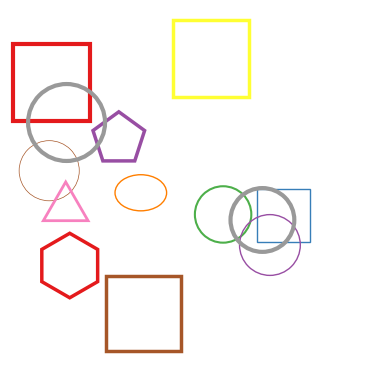[{"shape": "hexagon", "thickness": 2.5, "radius": 0.42, "center": [0.181, 0.31]}, {"shape": "square", "thickness": 3, "radius": 0.5, "center": [0.135, 0.786]}, {"shape": "square", "thickness": 1, "radius": 0.34, "center": [0.736, 0.44]}, {"shape": "circle", "thickness": 1.5, "radius": 0.37, "center": [0.579, 0.443]}, {"shape": "pentagon", "thickness": 2.5, "radius": 0.35, "center": [0.309, 0.639]}, {"shape": "circle", "thickness": 1, "radius": 0.39, "center": [0.701, 0.364]}, {"shape": "oval", "thickness": 1, "radius": 0.33, "center": [0.366, 0.499]}, {"shape": "square", "thickness": 2.5, "radius": 0.5, "center": [0.548, 0.847]}, {"shape": "square", "thickness": 2.5, "radius": 0.49, "center": [0.372, 0.185]}, {"shape": "circle", "thickness": 0.5, "radius": 0.39, "center": [0.128, 0.557]}, {"shape": "triangle", "thickness": 2, "radius": 0.34, "center": [0.171, 0.46]}, {"shape": "circle", "thickness": 3, "radius": 0.5, "center": [0.173, 0.682]}, {"shape": "circle", "thickness": 3, "radius": 0.41, "center": [0.682, 0.429]}]